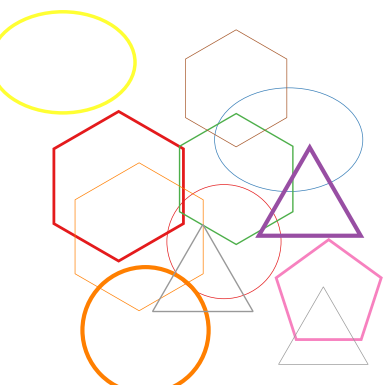[{"shape": "circle", "thickness": 0.5, "radius": 0.74, "center": [0.582, 0.372]}, {"shape": "hexagon", "thickness": 2, "radius": 0.97, "center": [0.308, 0.516]}, {"shape": "oval", "thickness": 0.5, "radius": 0.96, "center": [0.75, 0.637]}, {"shape": "hexagon", "thickness": 1, "radius": 0.85, "center": [0.614, 0.535]}, {"shape": "triangle", "thickness": 3, "radius": 0.76, "center": [0.805, 0.464]}, {"shape": "circle", "thickness": 3, "radius": 0.82, "center": [0.378, 0.142]}, {"shape": "hexagon", "thickness": 0.5, "radius": 0.96, "center": [0.361, 0.385]}, {"shape": "oval", "thickness": 2.5, "radius": 0.94, "center": [0.163, 0.838]}, {"shape": "hexagon", "thickness": 0.5, "radius": 0.76, "center": [0.613, 0.771]}, {"shape": "pentagon", "thickness": 2, "radius": 0.72, "center": [0.854, 0.234]}, {"shape": "triangle", "thickness": 1, "radius": 0.75, "center": [0.527, 0.266]}, {"shape": "triangle", "thickness": 0.5, "radius": 0.67, "center": [0.84, 0.121]}]